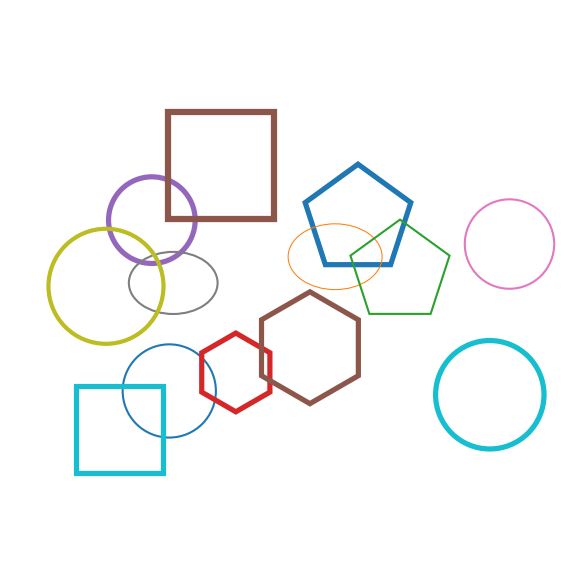[{"shape": "pentagon", "thickness": 2.5, "radius": 0.48, "center": [0.62, 0.619]}, {"shape": "circle", "thickness": 1, "radius": 0.4, "center": [0.293, 0.322]}, {"shape": "oval", "thickness": 0.5, "radius": 0.41, "center": [0.58, 0.555]}, {"shape": "pentagon", "thickness": 1, "radius": 0.45, "center": [0.693, 0.529]}, {"shape": "hexagon", "thickness": 2.5, "radius": 0.34, "center": [0.408, 0.354]}, {"shape": "circle", "thickness": 2.5, "radius": 0.37, "center": [0.263, 0.618]}, {"shape": "square", "thickness": 3, "radius": 0.46, "center": [0.383, 0.713]}, {"shape": "hexagon", "thickness": 2.5, "radius": 0.48, "center": [0.537, 0.397]}, {"shape": "circle", "thickness": 1, "radius": 0.39, "center": [0.882, 0.577]}, {"shape": "oval", "thickness": 1, "radius": 0.38, "center": [0.3, 0.509]}, {"shape": "circle", "thickness": 2, "radius": 0.5, "center": [0.184, 0.503]}, {"shape": "circle", "thickness": 2.5, "radius": 0.47, "center": [0.848, 0.316]}, {"shape": "square", "thickness": 2.5, "radius": 0.38, "center": [0.207, 0.256]}]